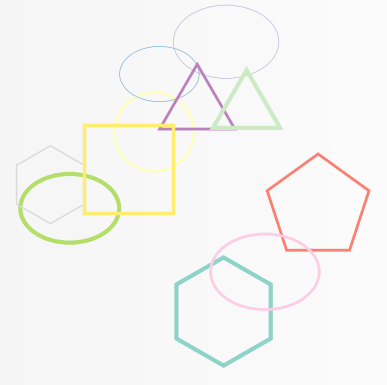[{"shape": "hexagon", "thickness": 3, "radius": 0.7, "center": [0.577, 0.191]}, {"shape": "circle", "thickness": 1.5, "radius": 0.51, "center": [0.397, 0.657]}, {"shape": "oval", "thickness": 0.5, "radius": 0.68, "center": [0.584, 0.891]}, {"shape": "pentagon", "thickness": 2, "radius": 0.69, "center": [0.821, 0.462]}, {"shape": "oval", "thickness": 0.5, "radius": 0.51, "center": [0.411, 0.808]}, {"shape": "oval", "thickness": 3, "radius": 0.64, "center": [0.18, 0.459]}, {"shape": "oval", "thickness": 2, "radius": 0.7, "center": [0.684, 0.294]}, {"shape": "hexagon", "thickness": 1, "radius": 0.5, "center": [0.13, 0.52]}, {"shape": "triangle", "thickness": 2, "radius": 0.56, "center": [0.509, 0.721]}, {"shape": "triangle", "thickness": 3, "radius": 0.5, "center": [0.636, 0.718]}, {"shape": "square", "thickness": 2.5, "radius": 0.57, "center": [0.332, 0.561]}]